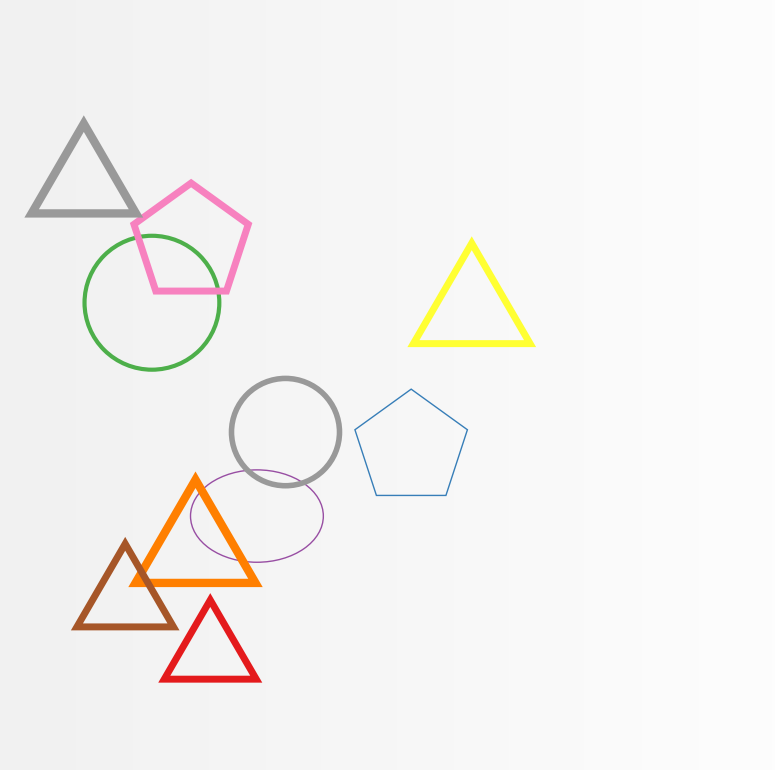[{"shape": "triangle", "thickness": 2.5, "radius": 0.34, "center": [0.271, 0.152]}, {"shape": "pentagon", "thickness": 0.5, "radius": 0.38, "center": [0.531, 0.418]}, {"shape": "circle", "thickness": 1.5, "radius": 0.43, "center": [0.196, 0.607]}, {"shape": "oval", "thickness": 0.5, "radius": 0.43, "center": [0.332, 0.33]}, {"shape": "triangle", "thickness": 3, "radius": 0.45, "center": [0.252, 0.288]}, {"shape": "triangle", "thickness": 2.5, "radius": 0.43, "center": [0.609, 0.597]}, {"shape": "triangle", "thickness": 2.5, "radius": 0.36, "center": [0.162, 0.222]}, {"shape": "pentagon", "thickness": 2.5, "radius": 0.39, "center": [0.247, 0.685]}, {"shape": "triangle", "thickness": 3, "radius": 0.39, "center": [0.108, 0.762]}, {"shape": "circle", "thickness": 2, "radius": 0.35, "center": [0.368, 0.439]}]